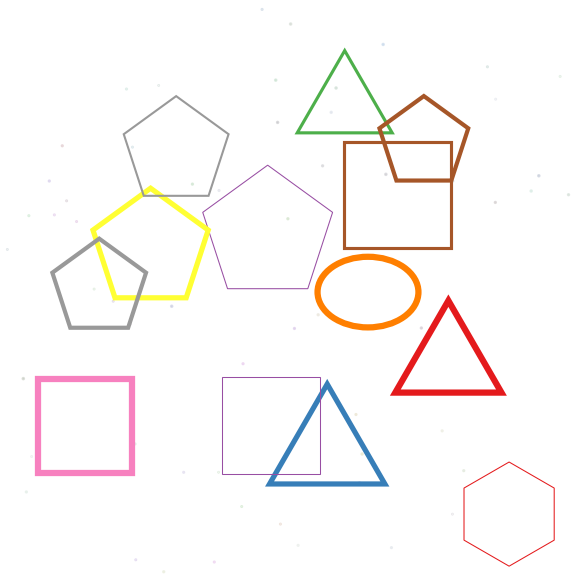[{"shape": "triangle", "thickness": 3, "radius": 0.53, "center": [0.776, 0.372]}, {"shape": "hexagon", "thickness": 0.5, "radius": 0.45, "center": [0.882, 0.109]}, {"shape": "triangle", "thickness": 2.5, "radius": 0.58, "center": [0.567, 0.219]}, {"shape": "triangle", "thickness": 1.5, "radius": 0.47, "center": [0.597, 0.817]}, {"shape": "square", "thickness": 0.5, "radius": 0.42, "center": [0.469, 0.262]}, {"shape": "pentagon", "thickness": 0.5, "radius": 0.59, "center": [0.463, 0.595]}, {"shape": "oval", "thickness": 3, "radius": 0.44, "center": [0.637, 0.493]}, {"shape": "pentagon", "thickness": 2.5, "radius": 0.52, "center": [0.261, 0.568]}, {"shape": "square", "thickness": 1.5, "radius": 0.46, "center": [0.688, 0.662]}, {"shape": "pentagon", "thickness": 2, "radius": 0.4, "center": [0.734, 0.752]}, {"shape": "square", "thickness": 3, "radius": 0.41, "center": [0.147, 0.261]}, {"shape": "pentagon", "thickness": 2, "radius": 0.43, "center": [0.172, 0.501]}, {"shape": "pentagon", "thickness": 1, "radius": 0.48, "center": [0.305, 0.737]}]